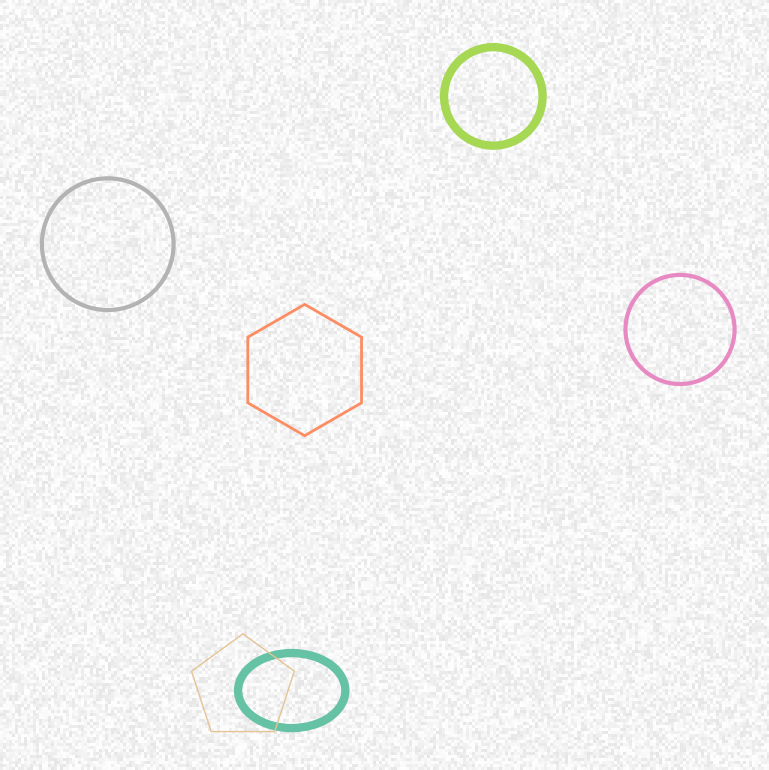[{"shape": "oval", "thickness": 3, "radius": 0.35, "center": [0.379, 0.103]}, {"shape": "hexagon", "thickness": 1, "radius": 0.43, "center": [0.396, 0.519]}, {"shape": "circle", "thickness": 1.5, "radius": 0.35, "center": [0.883, 0.572]}, {"shape": "circle", "thickness": 3, "radius": 0.32, "center": [0.641, 0.875]}, {"shape": "pentagon", "thickness": 0.5, "radius": 0.35, "center": [0.316, 0.107]}, {"shape": "circle", "thickness": 1.5, "radius": 0.43, "center": [0.14, 0.683]}]